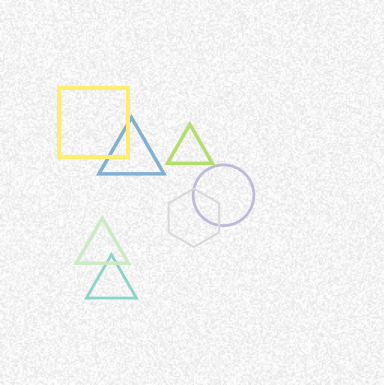[{"shape": "triangle", "thickness": 2, "radius": 0.37, "center": [0.289, 0.263]}, {"shape": "circle", "thickness": 2, "radius": 0.39, "center": [0.581, 0.493]}, {"shape": "triangle", "thickness": 2.5, "radius": 0.49, "center": [0.341, 0.597]}, {"shape": "triangle", "thickness": 2.5, "radius": 0.34, "center": [0.493, 0.609]}, {"shape": "hexagon", "thickness": 1.5, "radius": 0.38, "center": [0.504, 0.434]}, {"shape": "triangle", "thickness": 2.5, "radius": 0.39, "center": [0.266, 0.355]}, {"shape": "square", "thickness": 3, "radius": 0.45, "center": [0.243, 0.683]}]